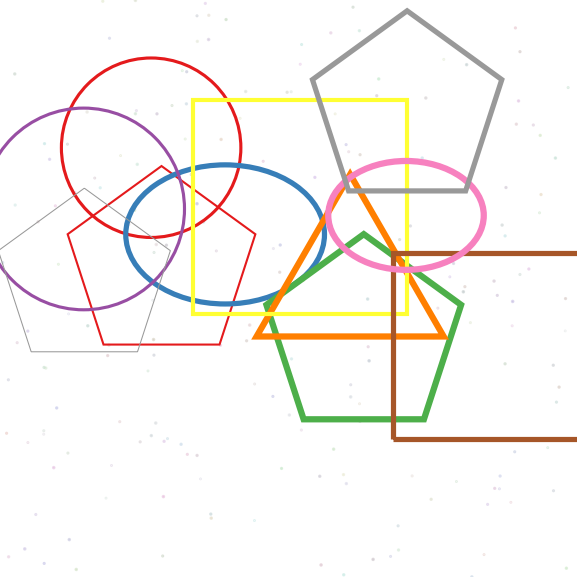[{"shape": "circle", "thickness": 1.5, "radius": 0.78, "center": [0.262, 0.743]}, {"shape": "pentagon", "thickness": 1, "radius": 0.85, "center": [0.28, 0.541]}, {"shape": "oval", "thickness": 2.5, "radius": 0.86, "center": [0.39, 0.593]}, {"shape": "pentagon", "thickness": 3, "radius": 0.89, "center": [0.63, 0.416]}, {"shape": "circle", "thickness": 1.5, "radius": 0.87, "center": [0.145, 0.637]}, {"shape": "triangle", "thickness": 3, "radius": 0.94, "center": [0.606, 0.51]}, {"shape": "square", "thickness": 2, "radius": 0.93, "center": [0.52, 0.641]}, {"shape": "square", "thickness": 2.5, "radius": 0.81, "center": [0.842, 0.4]}, {"shape": "oval", "thickness": 3, "radius": 0.67, "center": [0.703, 0.626]}, {"shape": "pentagon", "thickness": 0.5, "radius": 0.78, "center": [0.146, 0.517]}, {"shape": "pentagon", "thickness": 2.5, "radius": 0.86, "center": [0.705, 0.808]}]